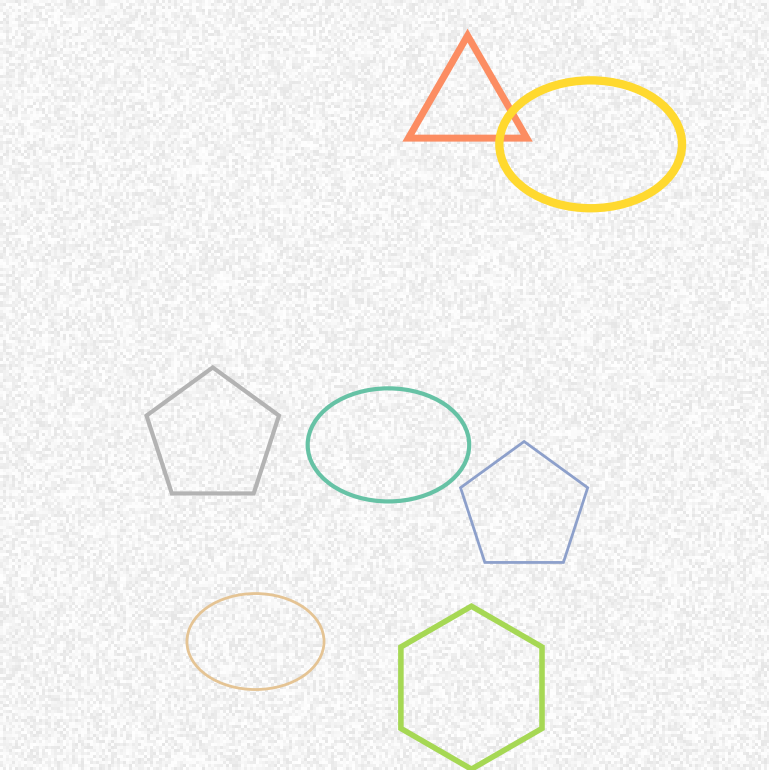[{"shape": "oval", "thickness": 1.5, "radius": 0.52, "center": [0.504, 0.422]}, {"shape": "triangle", "thickness": 2.5, "radius": 0.44, "center": [0.607, 0.865]}, {"shape": "pentagon", "thickness": 1, "radius": 0.43, "center": [0.681, 0.34]}, {"shape": "hexagon", "thickness": 2, "radius": 0.53, "center": [0.612, 0.107]}, {"shape": "oval", "thickness": 3, "radius": 0.59, "center": [0.767, 0.813]}, {"shape": "oval", "thickness": 1, "radius": 0.45, "center": [0.332, 0.167]}, {"shape": "pentagon", "thickness": 1.5, "radius": 0.45, "center": [0.276, 0.432]}]